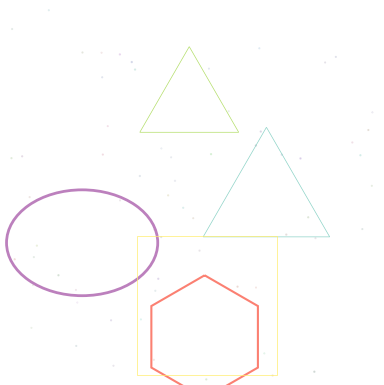[{"shape": "triangle", "thickness": 0.5, "radius": 0.95, "center": [0.692, 0.48]}, {"shape": "hexagon", "thickness": 1.5, "radius": 0.8, "center": [0.532, 0.125]}, {"shape": "triangle", "thickness": 0.5, "radius": 0.74, "center": [0.492, 0.731]}, {"shape": "oval", "thickness": 2, "radius": 0.98, "center": [0.213, 0.369]}, {"shape": "square", "thickness": 0.5, "radius": 0.91, "center": [0.537, 0.206]}]